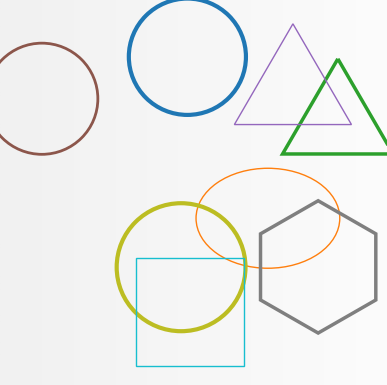[{"shape": "circle", "thickness": 3, "radius": 0.76, "center": [0.484, 0.853]}, {"shape": "oval", "thickness": 1, "radius": 0.93, "center": [0.691, 0.433]}, {"shape": "triangle", "thickness": 2.5, "radius": 0.82, "center": [0.872, 0.682]}, {"shape": "triangle", "thickness": 1, "radius": 0.87, "center": [0.756, 0.764]}, {"shape": "circle", "thickness": 2, "radius": 0.72, "center": [0.108, 0.744]}, {"shape": "hexagon", "thickness": 2.5, "radius": 0.86, "center": [0.821, 0.307]}, {"shape": "circle", "thickness": 3, "radius": 0.83, "center": [0.467, 0.306]}, {"shape": "square", "thickness": 1, "radius": 0.7, "center": [0.491, 0.19]}]